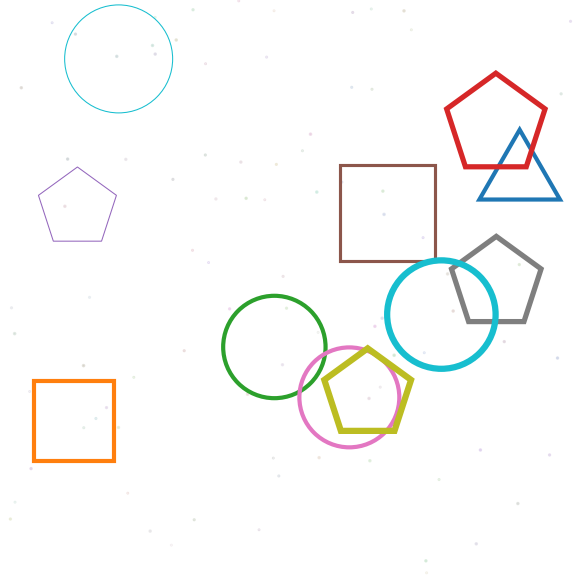[{"shape": "triangle", "thickness": 2, "radius": 0.4, "center": [0.9, 0.694]}, {"shape": "square", "thickness": 2, "radius": 0.35, "center": [0.129, 0.271]}, {"shape": "circle", "thickness": 2, "radius": 0.44, "center": [0.475, 0.398]}, {"shape": "pentagon", "thickness": 2.5, "radius": 0.45, "center": [0.859, 0.783]}, {"shape": "pentagon", "thickness": 0.5, "radius": 0.35, "center": [0.134, 0.639]}, {"shape": "square", "thickness": 1.5, "radius": 0.41, "center": [0.671, 0.63]}, {"shape": "circle", "thickness": 2, "radius": 0.43, "center": [0.605, 0.311]}, {"shape": "pentagon", "thickness": 2.5, "radius": 0.41, "center": [0.859, 0.508]}, {"shape": "pentagon", "thickness": 3, "radius": 0.39, "center": [0.637, 0.317]}, {"shape": "circle", "thickness": 0.5, "radius": 0.47, "center": [0.205, 0.897]}, {"shape": "circle", "thickness": 3, "radius": 0.47, "center": [0.764, 0.454]}]